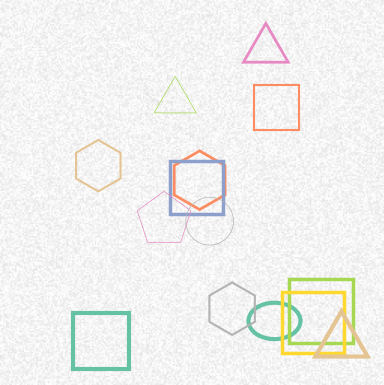[{"shape": "square", "thickness": 3, "radius": 0.36, "center": [0.262, 0.114]}, {"shape": "oval", "thickness": 3, "radius": 0.34, "center": [0.713, 0.166]}, {"shape": "hexagon", "thickness": 2, "radius": 0.38, "center": [0.518, 0.532]}, {"shape": "square", "thickness": 1.5, "radius": 0.29, "center": [0.718, 0.721]}, {"shape": "square", "thickness": 2.5, "radius": 0.34, "center": [0.51, 0.512]}, {"shape": "pentagon", "thickness": 0.5, "radius": 0.37, "center": [0.426, 0.43]}, {"shape": "triangle", "thickness": 2, "radius": 0.34, "center": [0.69, 0.872]}, {"shape": "triangle", "thickness": 0.5, "radius": 0.32, "center": [0.455, 0.738]}, {"shape": "square", "thickness": 2.5, "radius": 0.42, "center": [0.833, 0.193]}, {"shape": "square", "thickness": 2.5, "radius": 0.4, "center": [0.813, 0.163]}, {"shape": "hexagon", "thickness": 1.5, "radius": 0.33, "center": [0.255, 0.57]}, {"shape": "triangle", "thickness": 3, "radius": 0.39, "center": [0.887, 0.113]}, {"shape": "hexagon", "thickness": 1.5, "radius": 0.34, "center": [0.603, 0.198]}, {"shape": "circle", "thickness": 0.5, "radius": 0.31, "center": [0.544, 0.426]}]